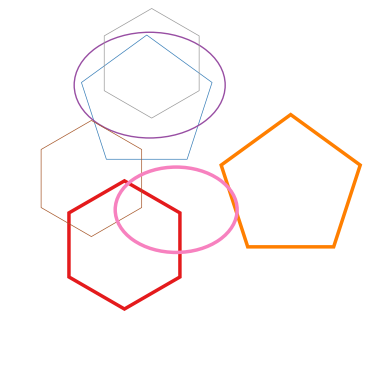[{"shape": "hexagon", "thickness": 2.5, "radius": 0.83, "center": [0.323, 0.364]}, {"shape": "pentagon", "thickness": 0.5, "radius": 0.89, "center": [0.381, 0.731]}, {"shape": "oval", "thickness": 1, "radius": 0.98, "center": [0.389, 0.779]}, {"shape": "pentagon", "thickness": 2.5, "radius": 0.95, "center": [0.755, 0.512]}, {"shape": "hexagon", "thickness": 0.5, "radius": 0.75, "center": [0.237, 0.536]}, {"shape": "oval", "thickness": 2.5, "radius": 0.79, "center": [0.458, 0.455]}, {"shape": "hexagon", "thickness": 0.5, "radius": 0.71, "center": [0.394, 0.836]}]